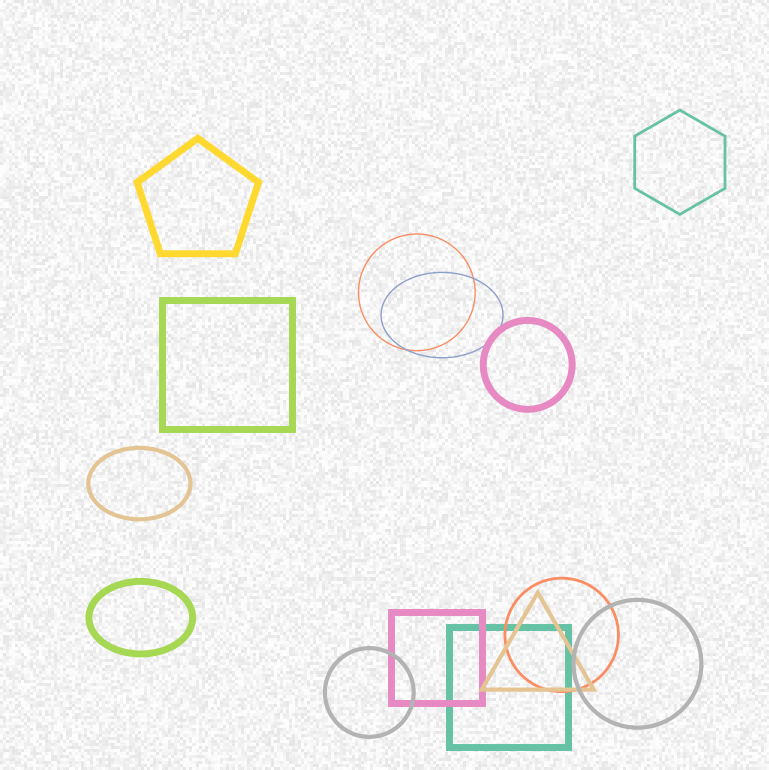[{"shape": "hexagon", "thickness": 1, "radius": 0.34, "center": [0.883, 0.789]}, {"shape": "square", "thickness": 2.5, "radius": 0.39, "center": [0.66, 0.108]}, {"shape": "circle", "thickness": 1, "radius": 0.37, "center": [0.729, 0.175]}, {"shape": "circle", "thickness": 0.5, "radius": 0.38, "center": [0.541, 0.62]}, {"shape": "oval", "thickness": 0.5, "radius": 0.4, "center": [0.574, 0.591]}, {"shape": "circle", "thickness": 2.5, "radius": 0.29, "center": [0.685, 0.526]}, {"shape": "square", "thickness": 2.5, "radius": 0.3, "center": [0.566, 0.146]}, {"shape": "oval", "thickness": 2.5, "radius": 0.34, "center": [0.183, 0.198]}, {"shape": "square", "thickness": 2.5, "radius": 0.42, "center": [0.295, 0.527]}, {"shape": "pentagon", "thickness": 2.5, "radius": 0.41, "center": [0.257, 0.738]}, {"shape": "oval", "thickness": 1.5, "radius": 0.33, "center": [0.181, 0.372]}, {"shape": "triangle", "thickness": 1.5, "radius": 0.42, "center": [0.698, 0.146]}, {"shape": "circle", "thickness": 1.5, "radius": 0.42, "center": [0.828, 0.138]}, {"shape": "circle", "thickness": 1.5, "radius": 0.29, "center": [0.48, 0.101]}]